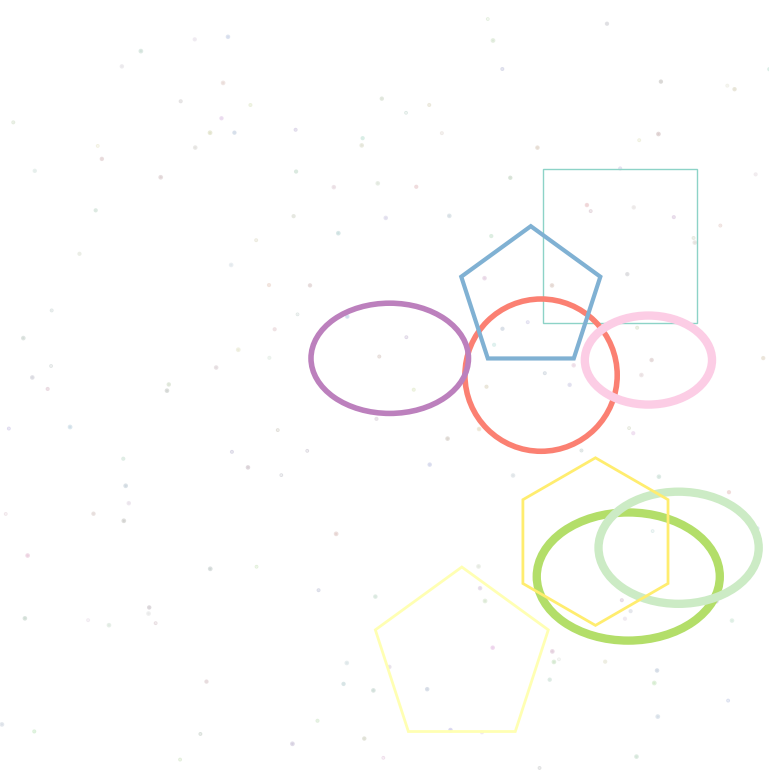[{"shape": "square", "thickness": 0.5, "radius": 0.5, "center": [0.806, 0.681]}, {"shape": "pentagon", "thickness": 1, "radius": 0.59, "center": [0.6, 0.146]}, {"shape": "circle", "thickness": 2, "radius": 0.49, "center": [0.703, 0.513]}, {"shape": "pentagon", "thickness": 1.5, "radius": 0.47, "center": [0.689, 0.611]}, {"shape": "oval", "thickness": 3, "radius": 0.59, "center": [0.816, 0.251]}, {"shape": "oval", "thickness": 3, "radius": 0.41, "center": [0.842, 0.532]}, {"shape": "oval", "thickness": 2, "radius": 0.51, "center": [0.506, 0.535]}, {"shape": "oval", "thickness": 3, "radius": 0.52, "center": [0.881, 0.289]}, {"shape": "hexagon", "thickness": 1, "radius": 0.54, "center": [0.773, 0.297]}]